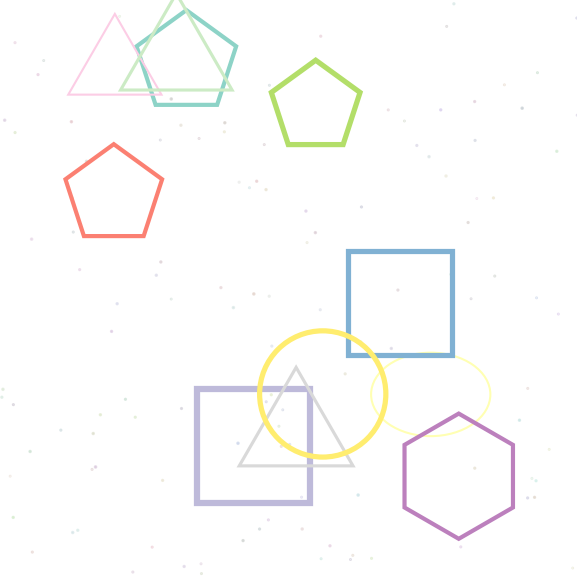[{"shape": "pentagon", "thickness": 2, "radius": 0.45, "center": [0.323, 0.891]}, {"shape": "oval", "thickness": 1, "radius": 0.52, "center": [0.746, 0.316]}, {"shape": "square", "thickness": 3, "radius": 0.49, "center": [0.439, 0.227]}, {"shape": "pentagon", "thickness": 2, "radius": 0.44, "center": [0.197, 0.661]}, {"shape": "square", "thickness": 2.5, "radius": 0.45, "center": [0.693, 0.475]}, {"shape": "pentagon", "thickness": 2.5, "radius": 0.4, "center": [0.547, 0.814]}, {"shape": "triangle", "thickness": 1, "radius": 0.47, "center": [0.199, 0.882]}, {"shape": "triangle", "thickness": 1.5, "radius": 0.57, "center": [0.513, 0.249]}, {"shape": "hexagon", "thickness": 2, "radius": 0.54, "center": [0.794, 0.175]}, {"shape": "triangle", "thickness": 1.5, "radius": 0.56, "center": [0.305, 0.899]}, {"shape": "circle", "thickness": 2.5, "radius": 0.55, "center": [0.559, 0.317]}]